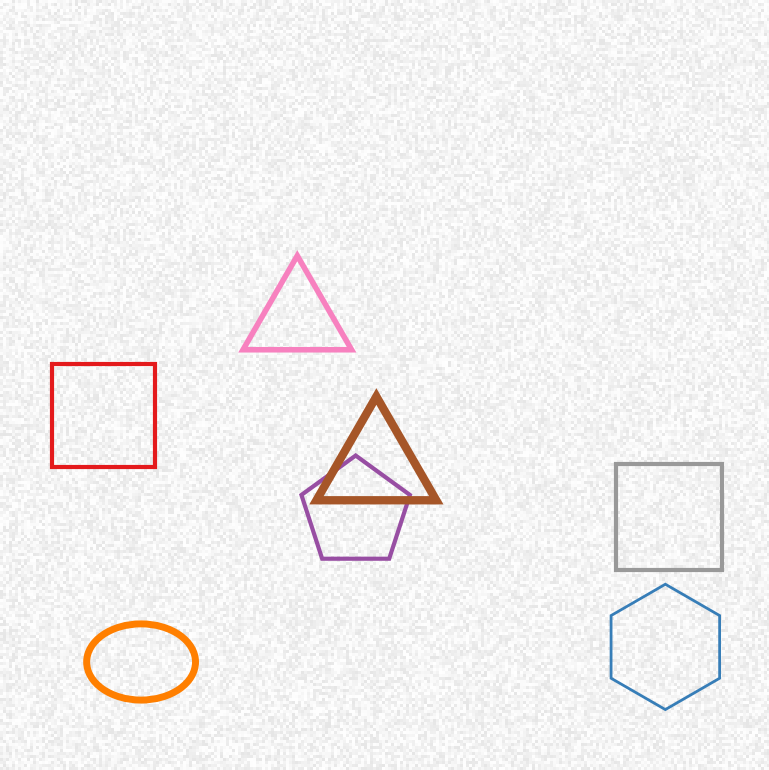[{"shape": "square", "thickness": 1.5, "radius": 0.33, "center": [0.134, 0.46]}, {"shape": "hexagon", "thickness": 1, "radius": 0.41, "center": [0.864, 0.16]}, {"shape": "pentagon", "thickness": 1.5, "radius": 0.37, "center": [0.462, 0.334]}, {"shape": "oval", "thickness": 2.5, "radius": 0.35, "center": [0.183, 0.14]}, {"shape": "triangle", "thickness": 3, "radius": 0.45, "center": [0.489, 0.395]}, {"shape": "triangle", "thickness": 2, "radius": 0.41, "center": [0.386, 0.586]}, {"shape": "square", "thickness": 1.5, "radius": 0.34, "center": [0.869, 0.328]}]